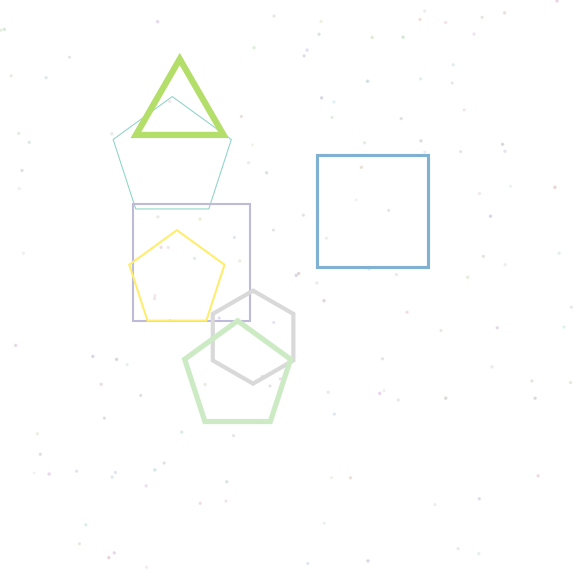[{"shape": "pentagon", "thickness": 0.5, "radius": 0.54, "center": [0.298, 0.724]}, {"shape": "square", "thickness": 1, "radius": 0.51, "center": [0.332, 0.545]}, {"shape": "square", "thickness": 1.5, "radius": 0.48, "center": [0.645, 0.634]}, {"shape": "triangle", "thickness": 3, "radius": 0.44, "center": [0.311, 0.809]}, {"shape": "hexagon", "thickness": 2, "radius": 0.4, "center": [0.438, 0.415]}, {"shape": "pentagon", "thickness": 2.5, "radius": 0.48, "center": [0.411, 0.347]}, {"shape": "pentagon", "thickness": 1, "radius": 0.43, "center": [0.306, 0.514]}]